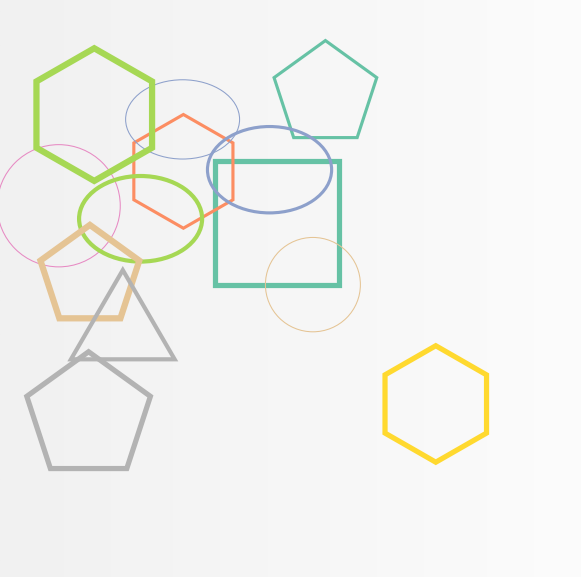[{"shape": "square", "thickness": 2.5, "radius": 0.53, "center": [0.477, 0.613]}, {"shape": "pentagon", "thickness": 1.5, "radius": 0.46, "center": [0.56, 0.836]}, {"shape": "hexagon", "thickness": 1.5, "radius": 0.49, "center": [0.316, 0.702]}, {"shape": "oval", "thickness": 0.5, "radius": 0.49, "center": [0.314, 0.792]}, {"shape": "oval", "thickness": 1.5, "radius": 0.53, "center": [0.464, 0.705]}, {"shape": "circle", "thickness": 0.5, "radius": 0.53, "center": [0.101, 0.643]}, {"shape": "oval", "thickness": 2, "radius": 0.53, "center": [0.242, 0.62]}, {"shape": "hexagon", "thickness": 3, "radius": 0.57, "center": [0.162, 0.801]}, {"shape": "hexagon", "thickness": 2.5, "radius": 0.5, "center": [0.75, 0.3]}, {"shape": "circle", "thickness": 0.5, "radius": 0.41, "center": [0.538, 0.506]}, {"shape": "pentagon", "thickness": 3, "radius": 0.45, "center": [0.155, 0.52]}, {"shape": "pentagon", "thickness": 2.5, "radius": 0.56, "center": [0.152, 0.278]}, {"shape": "triangle", "thickness": 2, "radius": 0.52, "center": [0.211, 0.428]}]